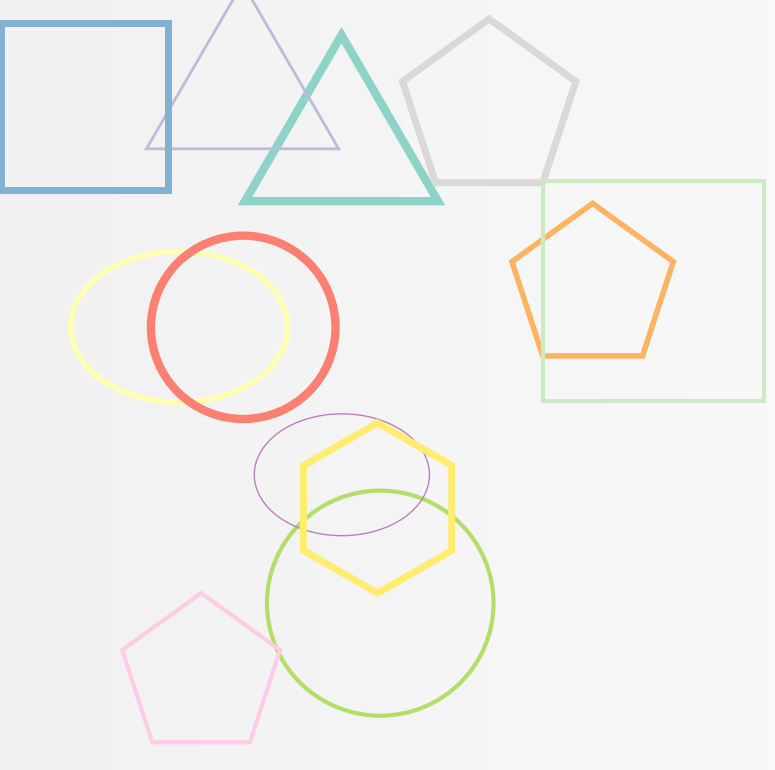[{"shape": "triangle", "thickness": 3, "radius": 0.72, "center": [0.441, 0.811]}, {"shape": "oval", "thickness": 2, "radius": 0.7, "center": [0.231, 0.575]}, {"shape": "triangle", "thickness": 1, "radius": 0.72, "center": [0.313, 0.878]}, {"shape": "circle", "thickness": 3, "radius": 0.6, "center": [0.314, 0.575]}, {"shape": "square", "thickness": 2.5, "radius": 0.54, "center": [0.109, 0.862]}, {"shape": "pentagon", "thickness": 2, "radius": 0.55, "center": [0.765, 0.626]}, {"shape": "circle", "thickness": 1.5, "radius": 0.73, "center": [0.491, 0.217]}, {"shape": "pentagon", "thickness": 1.5, "radius": 0.54, "center": [0.26, 0.123]}, {"shape": "pentagon", "thickness": 2.5, "radius": 0.59, "center": [0.631, 0.858]}, {"shape": "oval", "thickness": 0.5, "radius": 0.57, "center": [0.441, 0.383]}, {"shape": "square", "thickness": 1.5, "radius": 0.71, "center": [0.843, 0.623]}, {"shape": "hexagon", "thickness": 2.5, "radius": 0.55, "center": [0.487, 0.34]}]